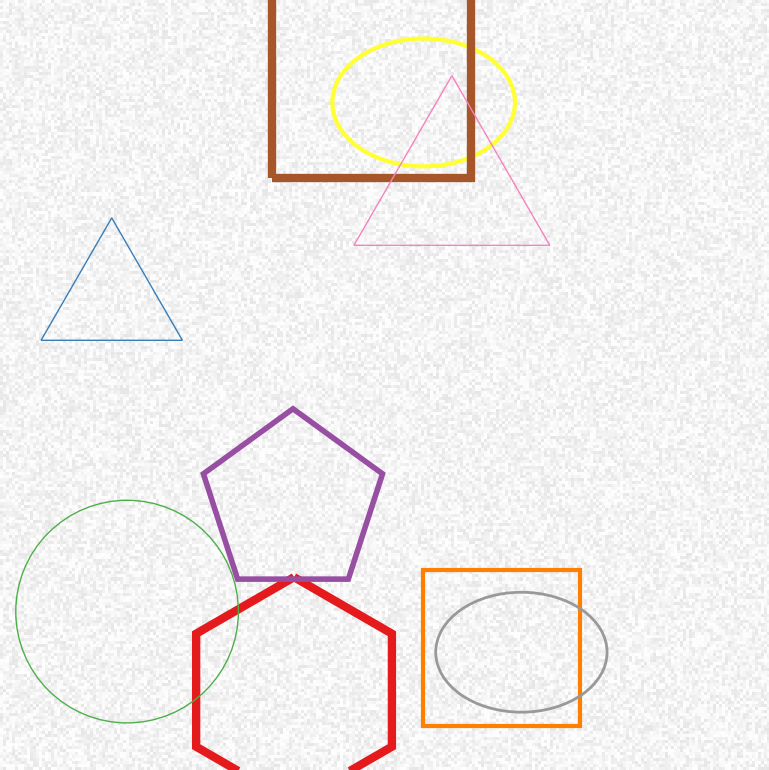[{"shape": "hexagon", "thickness": 3, "radius": 0.73, "center": [0.382, 0.104]}, {"shape": "triangle", "thickness": 0.5, "radius": 0.53, "center": [0.145, 0.611]}, {"shape": "circle", "thickness": 0.5, "radius": 0.72, "center": [0.165, 0.206]}, {"shape": "pentagon", "thickness": 2, "radius": 0.61, "center": [0.38, 0.347]}, {"shape": "square", "thickness": 1.5, "radius": 0.51, "center": [0.651, 0.158]}, {"shape": "oval", "thickness": 1.5, "radius": 0.59, "center": [0.55, 0.867]}, {"shape": "square", "thickness": 3, "radius": 0.65, "center": [0.482, 0.898]}, {"shape": "triangle", "thickness": 0.5, "radius": 0.73, "center": [0.587, 0.755]}, {"shape": "oval", "thickness": 1, "radius": 0.56, "center": [0.677, 0.153]}]